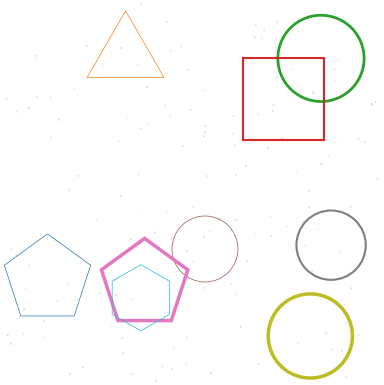[{"shape": "pentagon", "thickness": 0.5, "radius": 0.59, "center": [0.123, 0.275]}, {"shape": "triangle", "thickness": 0.5, "radius": 0.58, "center": [0.326, 0.856]}, {"shape": "circle", "thickness": 2, "radius": 0.56, "center": [0.834, 0.848]}, {"shape": "square", "thickness": 1.5, "radius": 0.53, "center": [0.737, 0.743]}, {"shape": "circle", "thickness": 0.5, "radius": 0.43, "center": [0.532, 0.353]}, {"shape": "pentagon", "thickness": 2.5, "radius": 0.59, "center": [0.376, 0.263]}, {"shape": "circle", "thickness": 1.5, "radius": 0.45, "center": [0.86, 0.363]}, {"shape": "circle", "thickness": 2.5, "radius": 0.55, "center": [0.806, 0.127]}, {"shape": "hexagon", "thickness": 0.5, "radius": 0.43, "center": [0.366, 0.227]}]